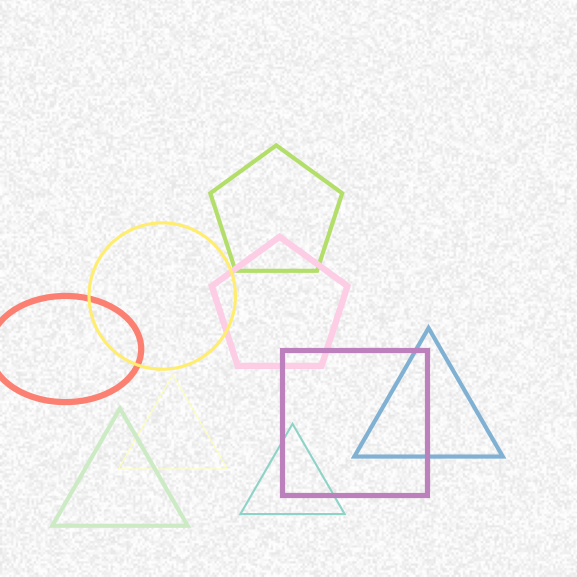[{"shape": "triangle", "thickness": 1, "radius": 0.52, "center": [0.507, 0.161]}, {"shape": "triangle", "thickness": 0.5, "radius": 0.55, "center": [0.299, 0.242]}, {"shape": "oval", "thickness": 3, "radius": 0.66, "center": [0.113, 0.395]}, {"shape": "triangle", "thickness": 2, "radius": 0.74, "center": [0.742, 0.283]}, {"shape": "pentagon", "thickness": 2, "radius": 0.6, "center": [0.478, 0.627]}, {"shape": "pentagon", "thickness": 3, "radius": 0.62, "center": [0.484, 0.466]}, {"shape": "square", "thickness": 2.5, "radius": 0.63, "center": [0.614, 0.268]}, {"shape": "triangle", "thickness": 2, "radius": 0.68, "center": [0.208, 0.156]}, {"shape": "circle", "thickness": 1.5, "radius": 0.63, "center": [0.281, 0.486]}]